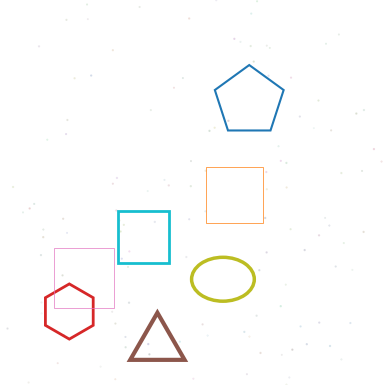[{"shape": "pentagon", "thickness": 1.5, "radius": 0.47, "center": [0.647, 0.737]}, {"shape": "square", "thickness": 0.5, "radius": 0.37, "center": [0.61, 0.493]}, {"shape": "hexagon", "thickness": 2, "radius": 0.36, "center": [0.18, 0.191]}, {"shape": "triangle", "thickness": 3, "radius": 0.41, "center": [0.409, 0.106]}, {"shape": "square", "thickness": 0.5, "radius": 0.39, "center": [0.218, 0.278]}, {"shape": "oval", "thickness": 2.5, "radius": 0.41, "center": [0.579, 0.275]}, {"shape": "square", "thickness": 2, "radius": 0.34, "center": [0.373, 0.384]}]